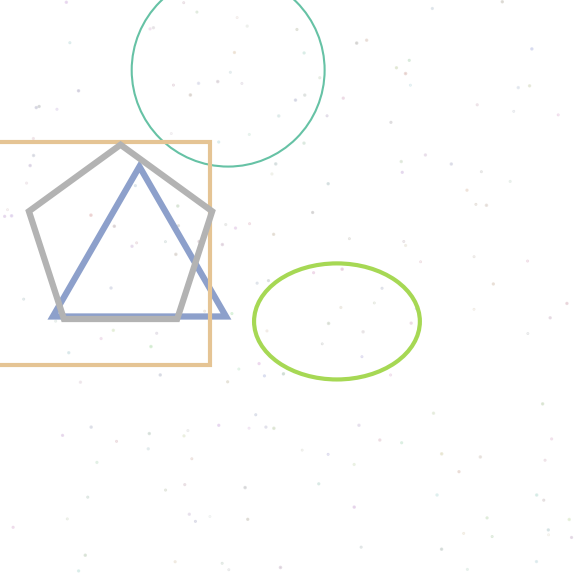[{"shape": "circle", "thickness": 1, "radius": 0.84, "center": [0.395, 0.878]}, {"shape": "triangle", "thickness": 3, "radius": 0.87, "center": [0.241, 0.538]}, {"shape": "oval", "thickness": 2, "radius": 0.72, "center": [0.583, 0.443]}, {"shape": "square", "thickness": 2, "radius": 0.97, "center": [0.169, 0.56]}, {"shape": "pentagon", "thickness": 3, "radius": 0.83, "center": [0.209, 0.582]}]